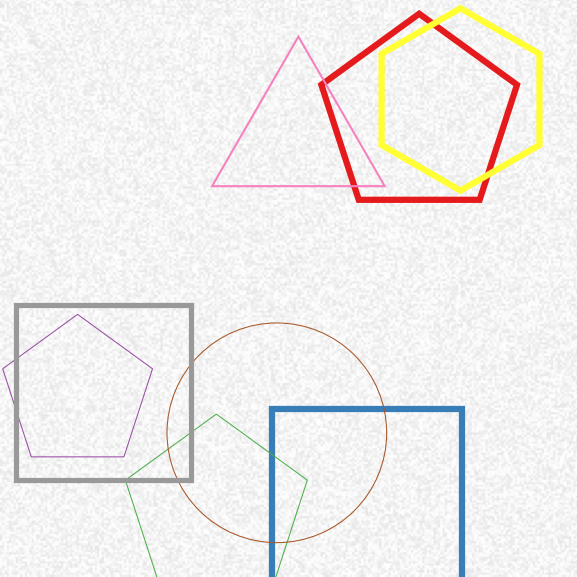[{"shape": "pentagon", "thickness": 3, "radius": 0.89, "center": [0.726, 0.797]}, {"shape": "square", "thickness": 3, "radius": 0.82, "center": [0.635, 0.126]}, {"shape": "pentagon", "thickness": 0.5, "radius": 0.83, "center": [0.375, 0.117]}, {"shape": "pentagon", "thickness": 0.5, "radius": 0.68, "center": [0.134, 0.318]}, {"shape": "hexagon", "thickness": 3, "radius": 0.79, "center": [0.797, 0.827]}, {"shape": "circle", "thickness": 0.5, "radius": 0.95, "center": [0.479, 0.25]}, {"shape": "triangle", "thickness": 1, "radius": 0.86, "center": [0.517, 0.763]}, {"shape": "square", "thickness": 2.5, "radius": 0.76, "center": [0.179, 0.319]}]